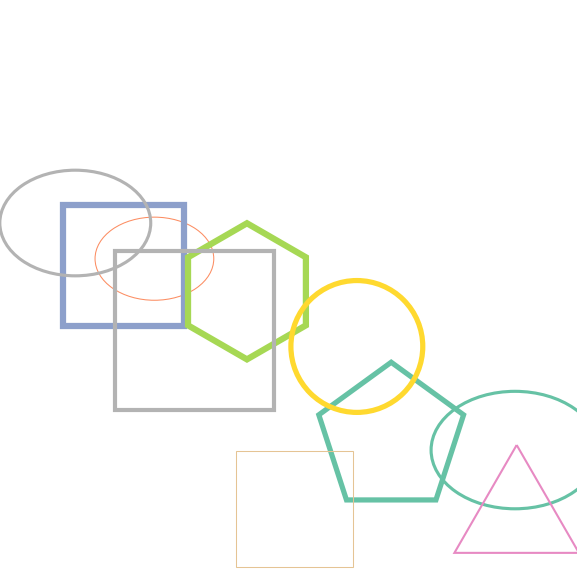[{"shape": "oval", "thickness": 1.5, "radius": 0.73, "center": [0.892, 0.22]}, {"shape": "pentagon", "thickness": 2.5, "radius": 0.66, "center": [0.677, 0.24]}, {"shape": "oval", "thickness": 0.5, "radius": 0.51, "center": [0.267, 0.551]}, {"shape": "square", "thickness": 3, "radius": 0.52, "center": [0.214, 0.539]}, {"shape": "triangle", "thickness": 1, "radius": 0.62, "center": [0.895, 0.104]}, {"shape": "hexagon", "thickness": 3, "radius": 0.59, "center": [0.428, 0.495]}, {"shape": "circle", "thickness": 2.5, "radius": 0.57, "center": [0.618, 0.399]}, {"shape": "square", "thickness": 0.5, "radius": 0.5, "center": [0.51, 0.118]}, {"shape": "square", "thickness": 2, "radius": 0.69, "center": [0.337, 0.427]}, {"shape": "oval", "thickness": 1.5, "radius": 0.65, "center": [0.13, 0.613]}]